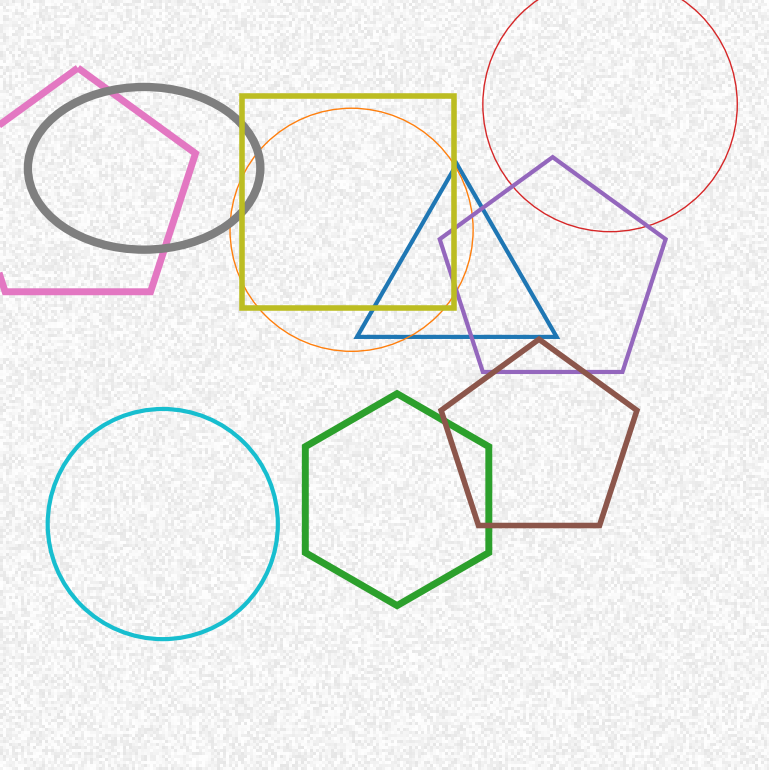[{"shape": "triangle", "thickness": 1.5, "radius": 0.75, "center": [0.593, 0.637]}, {"shape": "circle", "thickness": 0.5, "radius": 0.79, "center": [0.457, 0.702]}, {"shape": "hexagon", "thickness": 2.5, "radius": 0.69, "center": [0.516, 0.351]}, {"shape": "circle", "thickness": 0.5, "radius": 0.83, "center": [0.792, 0.864]}, {"shape": "pentagon", "thickness": 1.5, "radius": 0.77, "center": [0.718, 0.642]}, {"shape": "pentagon", "thickness": 2, "radius": 0.67, "center": [0.7, 0.426]}, {"shape": "pentagon", "thickness": 2.5, "radius": 0.8, "center": [0.101, 0.751]}, {"shape": "oval", "thickness": 3, "radius": 0.75, "center": [0.187, 0.781]}, {"shape": "square", "thickness": 2, "radius": 0.69, "center": [0.452, 0.737]}, {"shape": "circle", "thickness": 1.5, "radius": 0.75, "center": [0.211, 0.319]}]